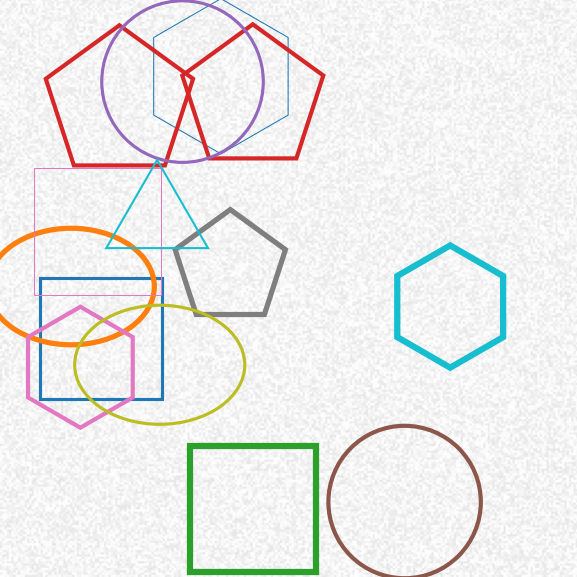[{"shape": "hexagon", "thickness": 0.5, "radius": 0.67, "center": [0.383, 0.867]}, {"shape": "square", "thickness": 1.5, "radius": 0.52, "center": [0.175, 0.413]}, {"shape": "oval", "thickness": 2.5, "radius": 0.72, "center": [0.123, 0.503]}, {"shape": "square", "thickness": 3, "radius": 0.55, "center": [0.438, 0.118]}, {"shape": "pentagon", "thickness": 2, "radius": 0.67, "center": [0.207, 0.821]}, {"shape": "pentagon", "thickness": 2, "radius": 0.64, "center": [0.438, 0.829]}, {"shape": "circle", "thickness": 1.5, "radius": 0.7, "center": [0.316, 0.858]}, {"shape": "circle", "thickness": 2, "radius": 0.66, "center": [0.701, 0.13]}, {"shape": "hexagon", "thickness": 2, "radius": 0.52, "center": [0.139, 0.363]}, {"shape": "square", "thickness": 0.5, "radius": 0.55, "center": [0.169, 0.598]}, {"shape": "pentagon", "thickness": 2.5, "radius": 0.5, "center": [0.399, 0.536]}, {"shape": "oval", "thickness": 1.5, "radius": 0.74, "center": [0.277, 0.368]}, {"shape": "triangle", "thickness": 1, "radius": 0.51, "center": [0.272, 0.62]}, {"shape": "hexagon", "thickness": 3, "radius": 0.53, "center": [0.78, 0.468]}]